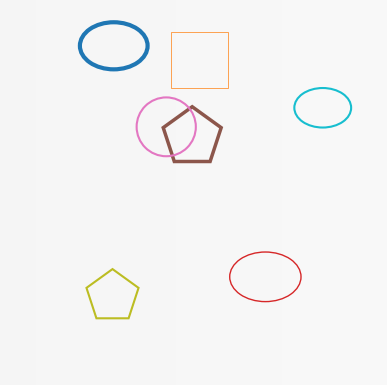[{"shape": "oval", "thickness": 3, "radius": 0.44, "center": [0.294, 0.881]}, {"shape": "square", "thickness": 0.5, "radius": 0.36, "center": [0.515, 0.844]}, {"shape": "oval", "thickness": 1, "radius": 0.46, "center": [0.685, 0.281]}, {"shape": "pentagon", "thickness": 2.5, "radius": 0.39, "center": [0.496, 0.644]}, {"shape": "circle", "thickness": 1.5, "radius": 0.38, "center": [0.429, 0.671]}, {"shape": "pentagon", "thickness": 1.5, "radius": 0.35, "center": [0.29, 0.23]}, {"shape": "oval", "thickness": 1.5, "radius": 0.37, "center": [0.833, 0.72]}]